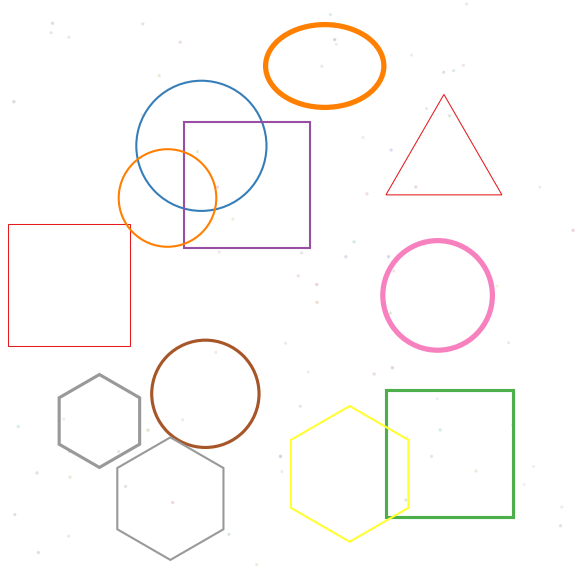[{"shape": "triangle", "thickness": 0.5, "radius": 0.58, "center": [0.769, 0.72]}, {"shape": "square", "thickness": 0.5, "radius": 0.53, "center": [0.119, 0.505]}, {"shape": "circle", "thickness": 1, "radius": 0.56, "center": [0.349, 0.747]}, {"shape": "square", "thickness": 1.5, "radius": 0.55, "center": [0.779, 0.213]}, {"shape": "square", "thickness": 1, "radius": 0.55, "center": [0.427, 0.678]}, {"shape": "oval", "thickness": 2.5, "radius": 0.51, "center": [0.562, 0.885]}, {"shape": "circle", "thickness": 1, "radius": 0.42, "center": [0.29, 0.656]}, {"shape": "hexagon", "thickness": 1, "radius": 0.59, "center": [0.605, 0.179]}, {"shape": "circle", "thickness": 1.5, "radius": 0.46, "center": [0.356, 0.317]}, {"shape": "circle", "thickness": 2.5, "radius": 0.47, "center": [0.758, 0.488]}, {"shape": "hexagon", "thickness": 1.5, "radius": 0.4, "center": [0.172, 0.27]}, {"shape": "hexagon", "thickness": 1, "radius": 0.53, "center": [0.295, 0.136]}]